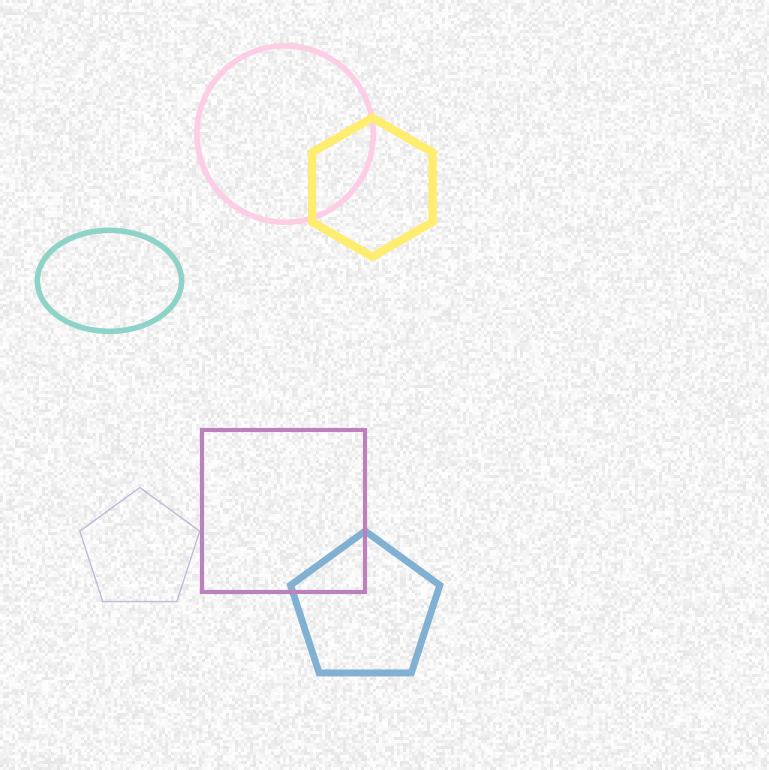[{"shape": "oval", "thickness": 2, "radius": 0.47, "center": [0.142, 0.635]}, {"shape": "pentagon", "thickness": 0.5, "radius": 0.41, "center": [0.182, 0.285]}, {"shape": "pentagon", "thickness": 2.5, "radius": 0.51, "center": [0.474, 0.208]}, {"shape": "circle", "thickness": 2, "radius": 0.57, "center": [0.37, 0.826]}, {"shape": "square", "thickness": 1.5, "radius": 0.53, "center": [0.368, 0.337]}, {"shape": "hexagon", "thickness": 3, "radius": 0.45, "center": [0.484, 0.757]}]